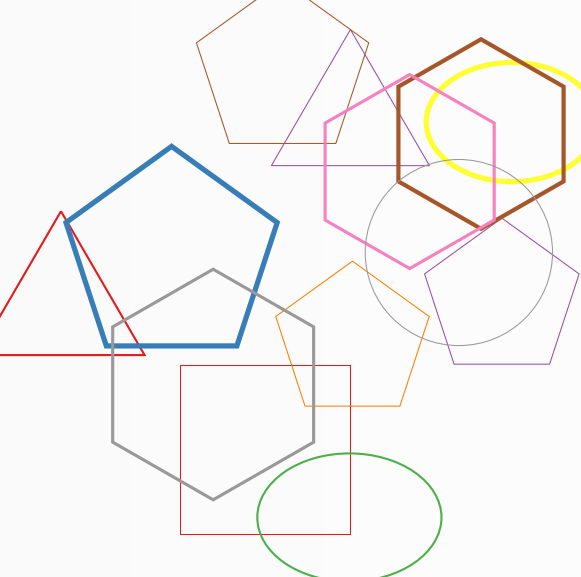[{"shape": "triangle", "thickness": 1, "radius": 0.83, "center": [0.105, 0.467]}, {"shape": "square", "thickness": 0.5, "radius": 0.73, "center": [0.456, 0.221]}, {"shape": "pentagon", "thickness": 2.5, "radius": 0.96, "center": [0.295, 0.555]}, {"shape": "oval", "thickness": 1, "radius": 0.79, "center": [0.601, 0.103]}, {"shape": "triangle", "thickness": 0.5, "radius": 0.79, "center": [0.603, 0.791]}, {"shape": "pentagon", "thickness": 0.5, "radius": 0.7, "center": [0.863, 0.482]}, {"shape": "pentagon", "thickness": 0.5, "radius": 0.69, "center": [0.606, 0.408]}, {"shape": "oval", "thickness": 2.5, "radius": 0.74, "center": [0.881, 0.788]}, {"shape": "hexagon", "thickness": 2, "radius": 0.82, "center": [0.828, 0.767]}, {"shape": "pentagon", "thickness": 0.5, "radius": 0.78, "center": [0.486, 0.877]}, {"shape": "hexagon", "thickness": 1.5, "radius": 0.84, "center": [0.705, 0.702]}, {"shape": "circle", "thickness": 0.5, "radius": 0.81, "center": [0.789, 0.562]}, {"shape": "hexagon", "thickness": 1.5, "radius": 1.0, "center": [0.367, 0.333]}]